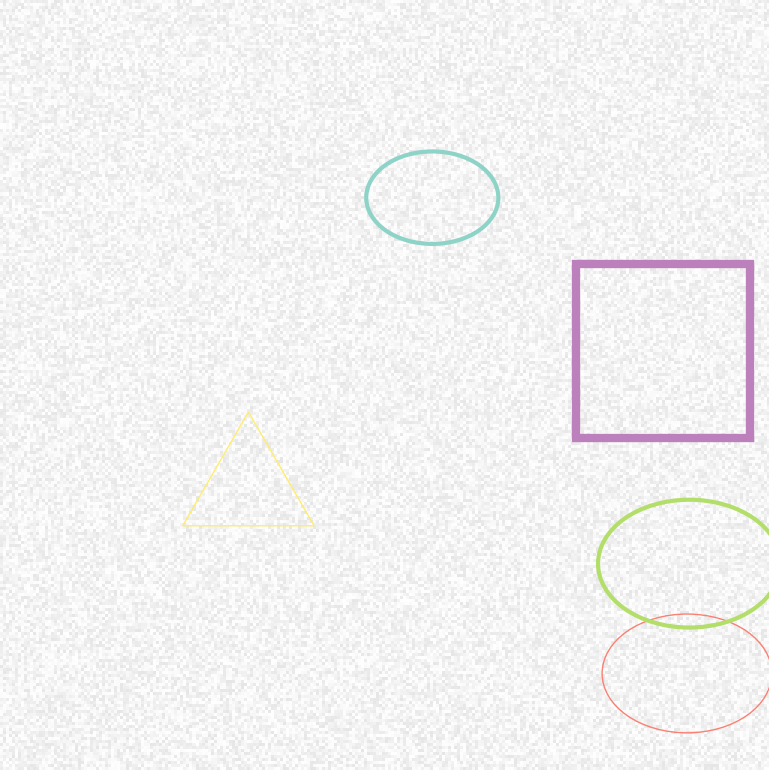[{"shape": "oval", "thickness": 1.5, "radius": 0.43, "center": [0.561, 0.743]}, {"shape": "oval", "thickness": 0.5, "radius": 0.55, "center": [0.892, 0.125]}, {"shape": "oval", "thickness": 1.5, "radius": 0.59, "center": [0.895, 0.268]}, {"shape": "square", "thickness": 3, "radius": 0.56, "center": [0.861, 0.544]}, {"shape": "triangle", "thickness": 0.5, "radius": 0.49, "center": [0.323, 0.366]}]